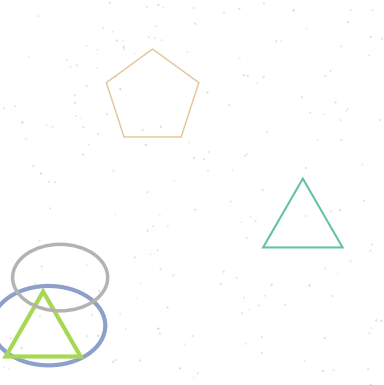[{"shape": "triangle", "thickness": 1.5, "radius": 0.6, "center": [0.787, 0.417]}, {"shape": "oval", "thickness": 3, "radius": 0.74, "center": [0.126, 0.154]}, {"shape": "triangle", "thickness": 3, "radius": 0.56, "center": [0.112, 0.13]}, {"shape": "pentagon", "thickness": 1, "radius": 0.63, "center": [0.396, 0.746]}, {"shape": "oval", "thickness": 2.5, "radius": 0.62, "center": [0.156, 0.279]}]